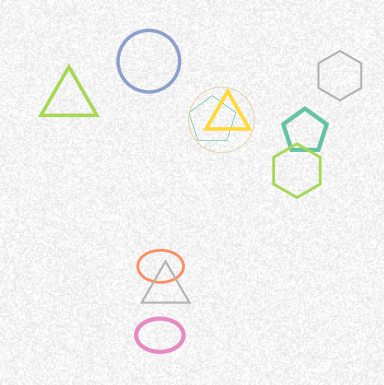[{"shape": "pentagon", "thickness": 3, "radius": 0.3, "center": [0.792, 0.659]}, {"shape": "pentagon", "thickness": 0.5, "radius": 0.32, "center": [0.552, 0.687]}, {"shape": "oval", "thickness": 2, "radius": 0.3, "center": [0.417, 0.308]}, {"shape": "circle", "thickness": 2.5, "radius": 0.4, "center": [0.387, 0.841]}, {"shape": "oval", "thickness": 3, "radius": 0.31, "center": [0.415, 0.129]}, {"shape": "hexagon", "thickness": 2, "radius": 0.35, "center": [0.771, 0.557]}, {"shape": "triangle", "thickness": 2.5, "radius": 0.42, "center": [0.179, 0.742]}, {"shape": "triangle", "thickness": 2.5, "radius": 0.33, "center": [0.591, 0.698]}, {"shape": "circle", "thickness": 0.5, "radius": 0.43, "center": [0.575, 0.689]}, {"shape": "triangle", "thickness": 1.5, "radius": 0.36, "center": [0.43, 0.25]}, {"shape": "hexagon", "thickness": 1.5, "radius": 0.32, "center": [0.883, 0.804]}]